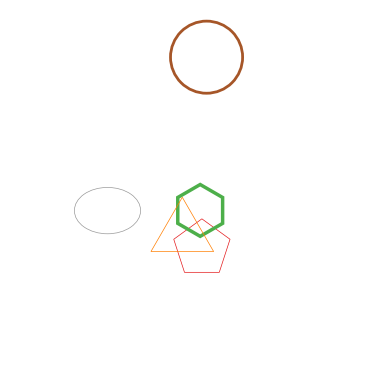[{"shape": "pentagon", "thickness": 0.5, "radius": 0.38, "center": [0.524, 0.355]}, {"shape": "hexagon", "thickness": 2.5, "radius": 0.34, "center": [0.52, 0.453]}, {"shape": "triangle", "thickness": 0.5, "radius": 0.47, "center": [0.474, 0.394]}, {"shape": "circle", "thickness": 2, "radius": 0.47, "center": [0.537, 0.851]}, {"shape": "oval", "thickness": 0.5, "radius": 0.43, "center": [0.279, 0.453]}]